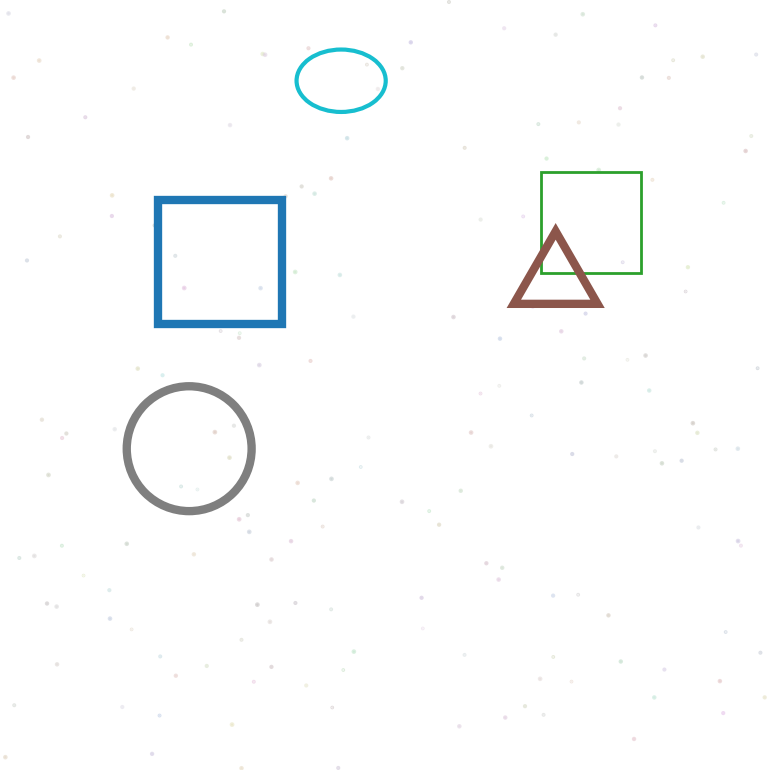[{"shape": "square", "thickness": 3, "radius": 0.4, "center": [0.285, 0.66]}, {"shape": "square", "thickness": 1, "radius": 0.33, "center": [0.768, 0.711]}, {"shape": "triangle", "thickness": 3, "radius": 0.31, "center": [0.722, 0.637]}, {"shape": "circle", "thickness": 3, "radius": 0.41, "center": [0.246, 0.417]}, {"shape": "oval", "thickness": 1.5, "radius": 0.29, "center": [0.443, 0.895]}]